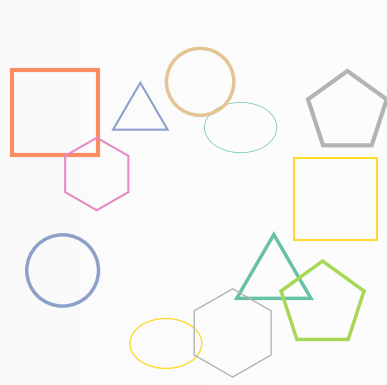[{"shape": "oval", "thickness": 0.5, "radius": 0.47, "center": [0.621, 0.669]}, {"shape": "triangle", "thickness": 2.5, "radius": 0.55, "center": [0.707, 0.28]}, {"shape": "square", "thickness": 3, "radius": 0.55, "center": [0.141, 0.708]}, {"shape": "triangle", "thickness": 1.5, "radius": 0.41, "center": [0.362, 0.704]}, {"shape": "circle", "thickness": 2.5, "radius": 0.46, "center": [0.162, 0.298]}, {"shape": "hexagon", "thickness": 1.5, "radius": 0.47, "center": [0.25, 0.548]}, {"shape": "pentagon", "thickness": 2.5, "radius": 0.56, "center": [0.832, 0.209]}, {"shape": "oval", "thickness": 1, "radius": 0.46, "center": [0.428, 0.108]}, {"shape": "square", "thickness": 1.5, "radius": 0.53, "center": [0.867, 0.484]}, {"shape": "circle", "thickness": 2.5, "radius": 0.44, "center": [0.517, 0.787]}, {"shape": "hexagon", "thickness": 1, "radius": 0.57, "center": [0.6, 0.135]}, {"shape": "pentagon", "thickness": 3, "radius": 0.53, "center": [0.896, 0.709]}]